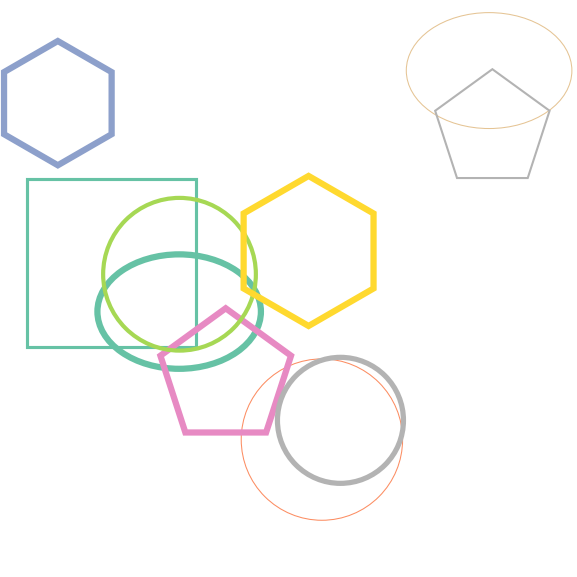[{"shape": "square", "thickness": 1.5, "radius": 0.73, "center": [0.193, 0.544]}, {"shape": "oval", "thickness": 3, "radius": 0.71, "center": [0.31, 0.46]}, {"shape": "circle", "thickness": 0.5, "radius": 0.7, "center": [0.557, 0.238]}, {"shape": "hexagon", "thickness": 3, "radius": 0.54, "center": [0.1, 0.821]}, {"shape": "pentagon", "thickness": 3, "radius": 0.59, "center": [0.391, 0.346]}, {"shape": "circle", "thickness": 2, "radius": 0.66, "center": [0.311, 0.524]}, {"shape": "hexagon", "thickness": 3, "radius": 0.65, "center": [0.534, 0.565]}, {"shape": "oval", "thickness": 0.5, "radius": 0.72, "center": [0.847, 0.877]}, {"shape": "pentagon", "thickness": 1, "radius": 0.52, "center": [0.853, 0.775]}, {"shape": "circle", "thickness": 2.5, "radius": 0.55, "center": [0.59, 0.271]}]